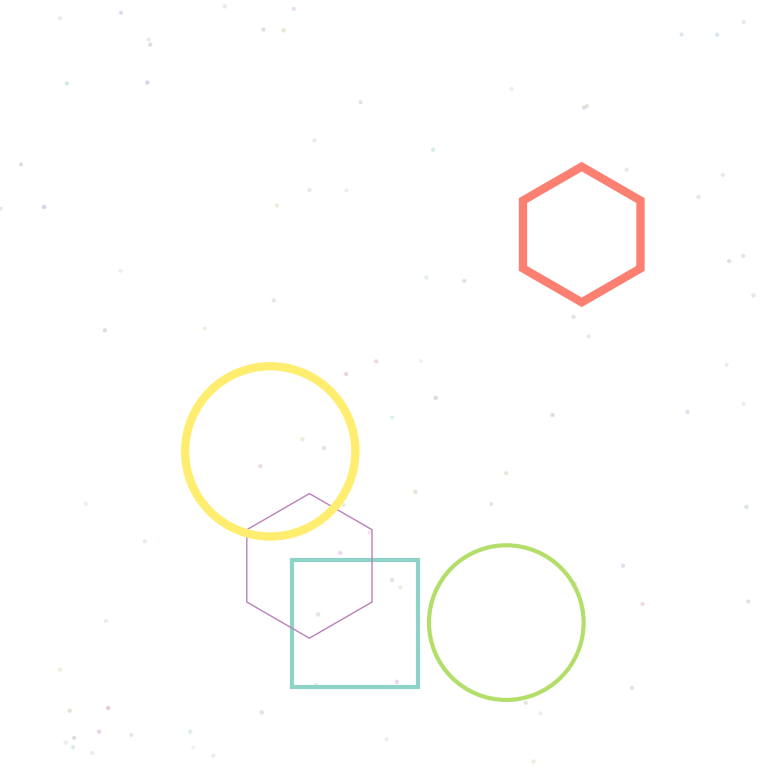[{"shape": "square", "thickness": 1.5, "radius": 0.41, "center": [0.461, 0.19]}, {"shape": "hexagon", "thickness": 3, "radius": 0.44, "center": [0.756, 0.695]}, {"shape": "circle", "thickness": 1.5, "radius": 0.5, "center": [0.658, 0.191]}, {"shape": "hexagon", "thickness": 0.5, "radius": 0.47, "center": [0.402, 0.265]}, {"shape": "circle", "thickness": 3, "radius": 0.55, "center": [0.351, 0.414]}]